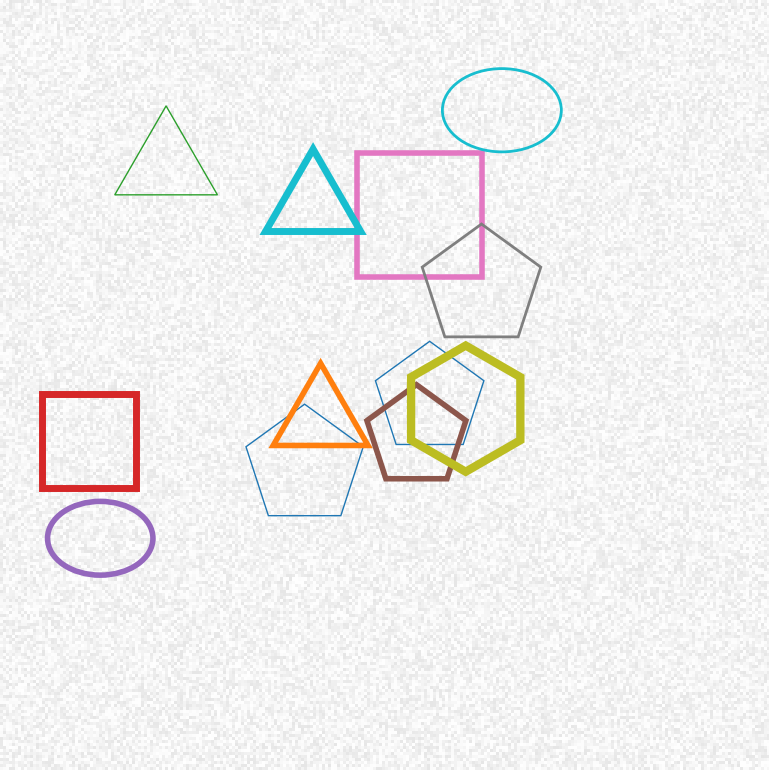[{"shape": "pentagon", "thickness": 0.5, "radius": 0.4, "center": [0.396, 0.395]}, {"shape": "pentagon", "thickness": 0.5, "radius": 0.37, "center": [0.558, 0.483]}, {"shape": "triangle", "thickness": 2, "radius": 0.36, "center": [0.416, 0.457]}, {"shape": "triangle", "thickness": 0.5, "radius": 0.38, "center": [0.216, 0.785]}, {"shape": "square", "thickness": 2.5, "radius": 0.3, "center": [0.115, 0.427]}, {"shape": "oval", "thickness": 2, "radius": 0.34, "center": [0.13, 0.301]}, {"shape": "pentagon", "thickness": 2, "radius": 0.34, "center": [0.541, 0.433]}, {"shape": "square", "thickness": 2, "radius": 0.4, "center": [0.545, 0.721]}, {"shape": "pentagon", "thickness": 1, "radius": 0.4, "center": [0.625, 0.628]}, {"shape": "hexagon", "thickness": 3, "radius": 0.41, "center": [0.605, 0.469]}, {"shape": "oval", "thickness": 1, "radius": 0.39, "center": [0.652, 0.857]}, {"shape": "triangle", "thickness": 2.5, "radius": 0.36, "center": [0.407, 0.735]}]